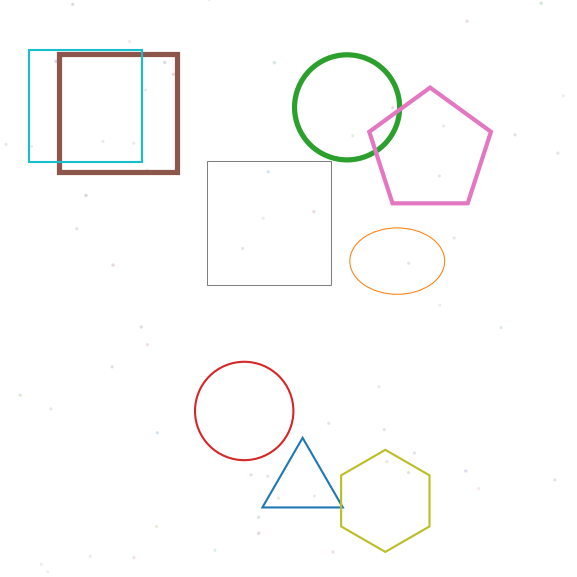[{"shape": "triangle", "thickness": 1, "radius": 0.4, "center": [0.524, 0.161]}, {"shape": "oval", "thickness": 0.5, "radius": 0.41, "center": [0.688, 0.547]}, {"shape": "circle", "thickness": 2.5, "radius": 0.45, "center": [0.601, 0.813]}, {"shape": "circle", "thickness": 1, "radius": 0.43, "center": [0.423, 0.287]}, {"shape": "square", "thickness": 2.5, "radius": 0.51, "center": [0.204, 0.803]}, {"shape": "pentagon", "thickness": 2, "radius": 0.55, "center": [0.745, 0.737]}, {"shape": "square", "thickness": 0.5, "radius": 0.54, "center": [0.465, 0.613]}, {"shape": "hexagon", "thickness": 1, "radius": 0.44, "center": [0.667, 0.132]}, {"shape": "square", "thickness": 1, "radius": 0.49, "center": [0.148, 0.816]}]